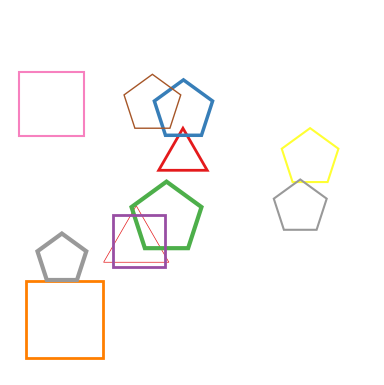[{"shape": "triangle", "thickness": 2, "radius": 0.36, "center": [0.475, 0.594]}, {"shape": "triangle", "thickness": 0.5, "radius": 0.49, "center": [0.354, 0.368]}, {"shape": "pentagon", "thickness": 2.5, "radius": 0.4, "center": [0.477, 0.713]}, {"shape": "pentagon", "thickness": 3, "radius": 0.48, "center": [0.432, 0.433]}, {"shape": "square", "thickness": 2, "radius": 0.34, "center": [0.361, 0.373]}, {"shape": "square", "thickness": 2, "radius": 0.5, "center": [0.167, 0.171]}, {"shape": "pentagon", "thickness": 1.5, "radius": 0.39, "center": [0.805, 0.59]}, {"shape": "pentagon", "thickness": 1, "radius": 0.39, "center": [0.396, 0.73]}, {"shape": "square", "thickness": 1.5, "radius": 0.42, "center": [0.133, 0.73]}, {"shape": "pentagon", "thickness": 1.5, "radius": 0.36, "center": [0.78, 0.462]}, {"shape": "pentagon", "thickness": 3, "radius": 0.33, "center": [0.161, 0.327]}]